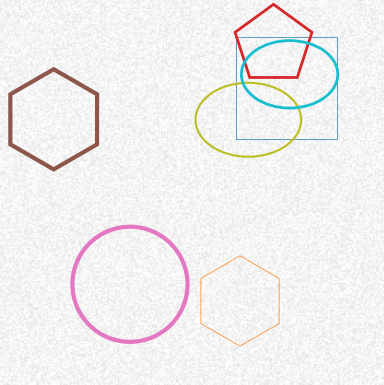[{"shape": "square", "thickness": 0.5, "radius": 0.66, "center": [0.744, 0.772]}, {"shape": "hexagon", "thickness": 0.5, "radius": 0.59, "center": [0.623, 0.218]}, {"shape": "pentagon", "thickness": 2, "radius": 0.52, "center": [0.71, 0.884]}, {"shape": "hexagon", "thickness": 3, "radius": 0.65, "center": [0.139, 0.69]}, {"shape": "circle", "thickness": 3, "radius": 0.75, "center": [0.338, 0.262]}, {"shape": "oval", "thickness": 1.5, "radius": 0.69, "center": [0.645, 0.689]}, {"shape": "oval", "thickness": 2, "radius": 0.63, "center": [0.752, 0.807]}]